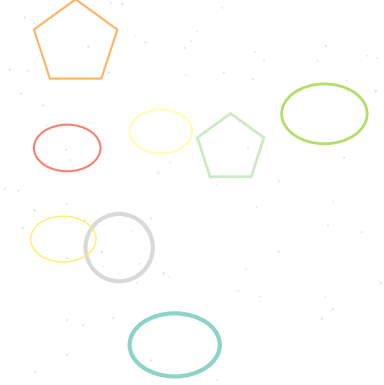[{"shape": "oval", "thickness": 3, "radius": 0.59, "center": [0.454, 0.104]}, {"shape": "oval", "thickness": 1.5, "radius": 0.41, "center": [0.418, 0.659]}, {"shape": "oval", "thickness": 1.5, "radius": 0.43, "center": [0.175, 0.616]}, {"shape": "pentagon", "thickness": 1.5, "radius": 0.57, "center": [0.196, 0.888]}, {"shape": "oval", "thickness": 2, "radius": 0.56, "center": [0.843, 0.704]}, {"shape": "circle", "thickness": 3, "radius": 0.44, "center": [0.31, 0.357]}, {"shape": "pentagon", "thickness": 2, "radius": 0.45, "center": [0.599, 0.614]}, {"shape": "oval", "thickness": 1, "radius": 0.42, "center": [0.164, 0.379]}]